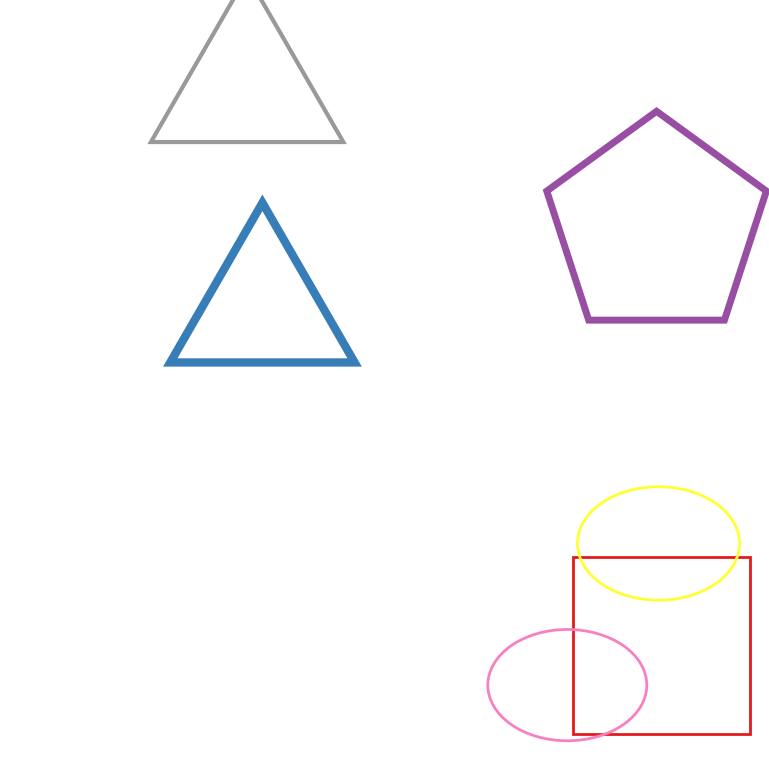[{"shape": "square", "thickness": 1, "radius": 0.57, "center": [0.859, 0.162]}, {"shape": "triangle", "thickness": 3, "radius": 0.69, "center": [0.341, 0.598]}, {"shape": "pentagon", "thickness": 2.5, "radius": 0.75, "center": [0.853, 0.706]}, {"shape": "oval", "thickness": 1, "radius": 0.53, "center": [0.855, 0.294]}, {"shape": "oval", "thickness": 1, "radius": 0.52, "center": [0.737, 0.11]}, {"shape": "triangle", "thickness": 1.5, "radius": 0.72, "center": [0.321, 0.888]}]